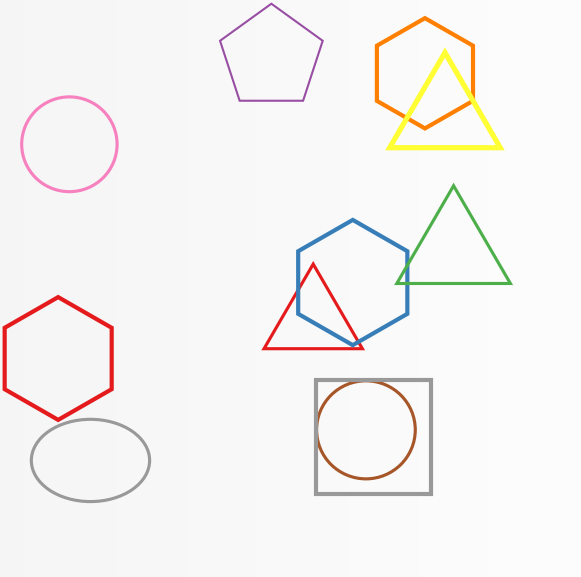[{"shape": "triangle", "thickness": 1.5, "radius": 0.49, "center": [0.539, 0.444]}, {"shape": "hexagon", "thickness": 2, "radius": 0.53, "center": [0.1, 0.378]}, {"shape": "hexagon", "thickness": 2, "radius": 0.54, "center": [0.607, 0.51]}, {"shape": "triangle", "thickness": 1.5, "radius": 0.56, "center": [0.78, 0.565]}, {"shape": "pentagon", "thickness": 1, "radius": 0.46, "center": [0.467, 0.9]}, {"shape": "hexagon", "thickness": 2, "radius": 0.48, "center": [0.731, 0.872]}, {"shape": "triangle", "thickness": 2.5, "radius": 0.55, "center": [0.766, 0.798]}, {"shape": "circle", "thickness": 1.5, "radius": 0.42, "center": [0.63, 0.255]}, {"shape": "circle", "thickness": 1.5, "radius": 0.41, "center": [0.119, 0.749]}, {"shape": "square", "thickness": 2, "radius": 0.5, "center": [0.643, 0.242]}, {"shape": "oval", "thickness": 1.5, "radius": 0.51, "center": [0.156, 0.202]}]